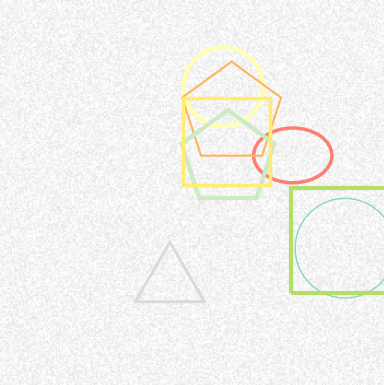[{"shape": "circle", "thickness": 1, "radius": 0.65, "center": [0.896, 0.355]}, {"shape": "circle", "thickness": 3, "radius": 0.51, "center": [0.58, 0.775]}, {"shape": "oval", "thickness": 2.5, "radius": 0.51, "center": [0.76, 0.596]}, {"shape": "pentagon", "thickness": 1.5, "radius": 0.67, "center": [0.602, 0.705]}, {"shape": "square", "thickness": 3, "radius": 0.68, "center": [0.892, 0.375]}, {"shape": "triangle", "thickness": 2, "radius": 0.52, "center": [0.441, 0.268]}, {"shape": "pentagon", "thickness": 3, "radius": 0.63, "center": [0.592, 0.588]}, {"shape": "square", "thickness": 2.5, "radius": 0.56, "center": [0.588, 0.632]}]